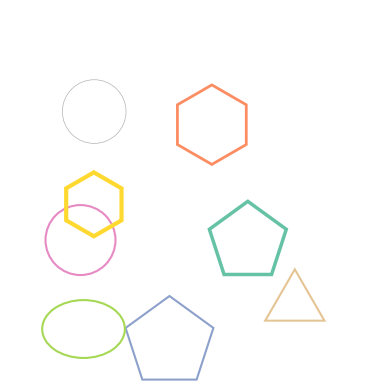[{"shape": "pentagon", "thickness": 2.5, "radius": 0.53, "center": [0.644, 0.372]}, {"shape": "hexagon", "thickness": 2, "radius": 0.52, "center": [0.55, 0.676]}, {"shape": "pentagon", "thickness": 1.5, "radius": 0.6, "center": [0.44, 0.111]}, {"shape": "circle", "thickness": 1.5, "radius": 0.45, "center": [0.209, 0.376]}, {"shape": "oval", "thickness": 1.5, "radius": 0.54, "center": [0.217, 0.145]}, {"shape": "hexagon", "thickness": 3, "radius": 0.42, "center": [0.244, 0.469]}, {"shape": "triangle", "thickness": 1.5, "radius": 0.44, "center": [0.766, 0.212]}, {"shape": "circle", "thickness": 0.5, "radius": 0.41, "center": [0.245, 0.71]}]